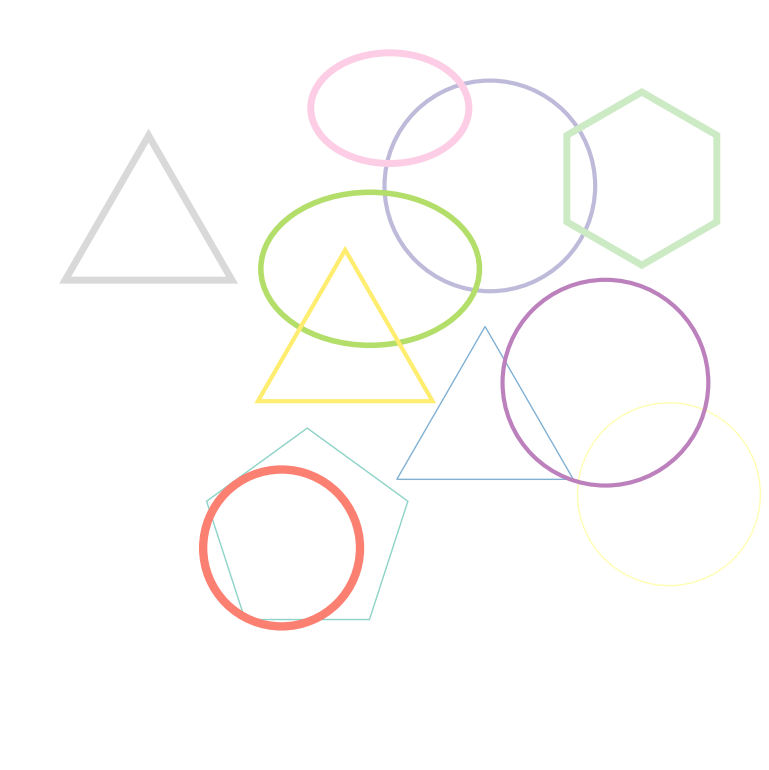[{"shape": "pentagon", "thickness": 0.5, "radius": 0.69, "center": [0.399, 0.307]}, {"shape": "circle", "thickness": 0.5, "radius": 0.59, "center": [0.869, 0.358]}, {"shape": "circle", "thickness": 1.5, "radius": 0.68, "center": [0.636, 0.759]}, {"shape": "circle", "thickness": 3, "radius": 0.51, "center": [0.366, 0.288]}, {"shape": "triangle", "thickness": 0.5, "radius": 0.66, "center": [0.63, 0.444]}, {"shape": "oval", "thickness": 2, "radius": 0.71, "center": [0.481, 0.651]}, {"shape": "oval", "thickness": 2.5, "radius": 0.51, "center": [0.506, 0.86]}, {"shape": "triangle", "thickness": 2.5, "radius": 0.63, "center": [0.193, 0.699]}, {"shape": "circle", "thickness": 1.5, "radius": 0.67, "center": [0.786, 0.503]}, {"shape": "hexagon", "thickness": 2.5, "radius": 0.56, "center": [0.834, 0.768]}, {"shape": "triangle", "thickness": 1.5, "radius": 0.65, "center": [0.448, 0.544]}]